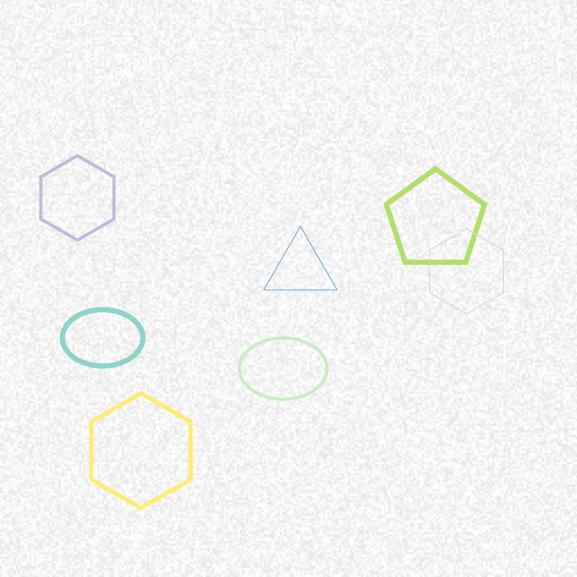[{"shape": "oval", "thickness": 2.5, "radius": 0.35, "center": [0.178, 0.414]}, {"shape": "hexagon", "thickness": 1.5, "radius": 0.37, "center": [0.134, 0.656]}, {"shape": "triangle", "thickness": 0.5, "radius": 0.37, "center": [0.52, 0.534]}, {"shape": "pentagon", "thickness": 2.5, "radius": 0.45, "center": [0.754, 0.617]}, {"shape": "hexagon", "thickness": 0.5, "radius": 0.37, "center": [0.808, 0.529]}, {"shape": "oval", "thickness": 1.5, "radius": 0.38, "center": [0.49, 0.361]}, {"shape": "hexagon", "thickness": 2, "radius": 0.5, "center": [0.244, 0.219]}]